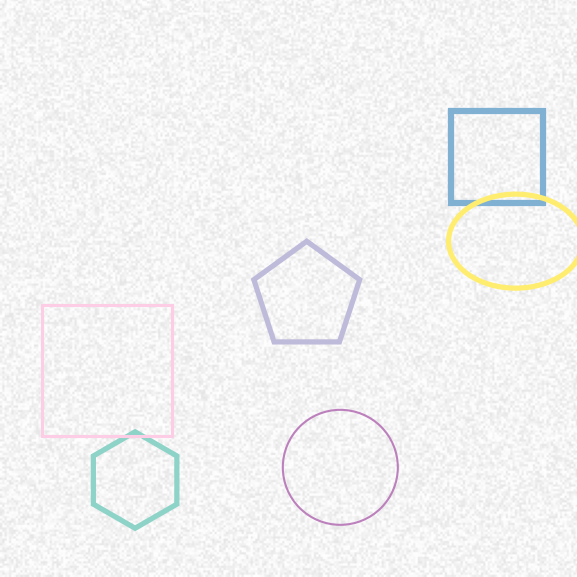[{"shape": "hexagon", "thickness": 2.5, "radius": 0.42, "center": [0.234, 0.168]}, {"shape": "pentagon", "thickness": 2.5, "radius": 0.48, "center": [0.531, 0.485]}, {"shape": "square", "thickness": 3, "radius": 0.4, "center": [0.86, 0.728]}, {"shape": "square", "thickness": 1.5, "radius": 0.57, "center": [0.185, 0.357]}, {"shape": "circle", "thickness": 1, "radius": 0.5, "center": [0.589, 0.19]}, {"shape": "oval", "thickness": 2.5, "radius": 0.58, "center": [0.893, 0.582]}]